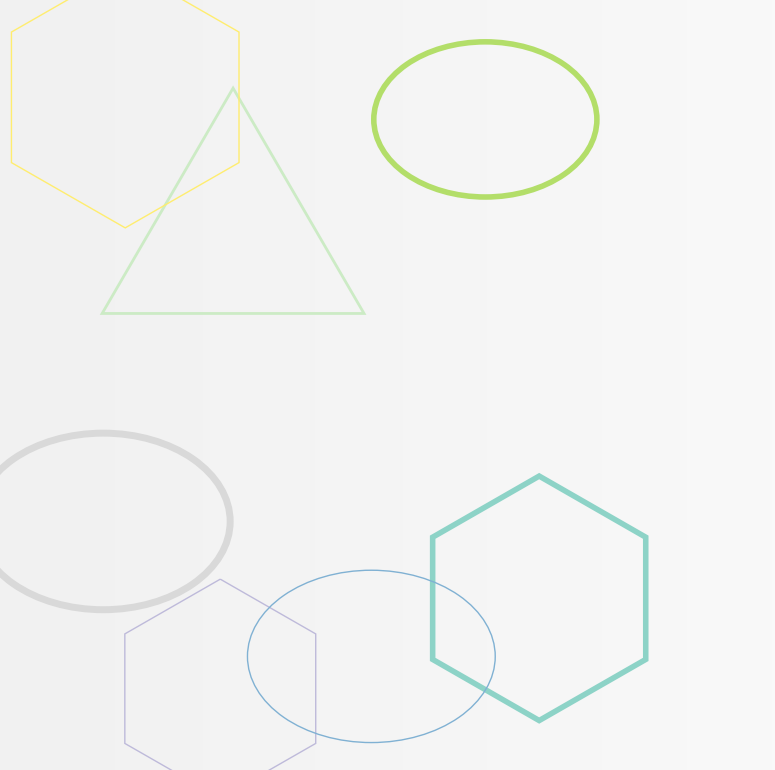[{"shape": "hexagon", "thickness": 2, "radius": 0.79, "center": [0.696, 0.223]}, {"shape": "hexagon", "thickness": 0.5, "radius": 0.71, "center": [0.284, 0.106]}, {"shape": "oval", "thickness": 0.5, "radius": 0.8, "center": [0.479, 0.148]}, {"shape": "oval", "thickness": 2, "radius": 0.72, "center": [0.626, 0.845]}, {"shape": "oval", "thickness": 2.5, "radius": 0.82, "center": [0.133, 0.323]}, {"shape": "triangle", "thickness": 1, "radius": 0.98, "center": [0.301, 0.69]}, {"shape": "hexagon", "thickness": 0.5, "radius": 0.85, "center": [0.162, 0.874]}]